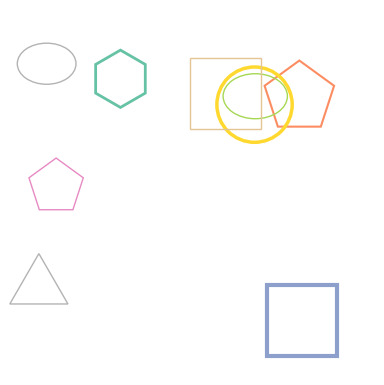[{"shape": "hexagon", "thickness": 2, "radius": 0.37, "center": [0.313, 0.795]}, {"shape": "pentagon", "thickness": 1.5, "radius": 0.47, "center": [0.778, 0.748]}, {"shape": "square", "thickness": 3, "radius": 0.46, "center": [0.784, 0.167]}, {"shape": "pentagon", "thickness": 1, "radius": 0.37, "center": [0.146, 0.515]}, {"shape": "oval", "thickness": 1, "radius": 0.42, "center": [0.663, 0.75]}, {"shape": "circle", "thickness": 2.5, "radius": 0.49, "center": [0.661, 0.728]}, {"shape": "square", "thickness": 1, "radius": 0.46, "center": [0.586, 0.758]}, {"shape": "triangle", "thickness": 1, "radius": 0.44, "center": [0.101, 0.254]}, {"shape": "oval", "thickness": 1, "radius": 0.38, "center": [0.121, 0.835]}]